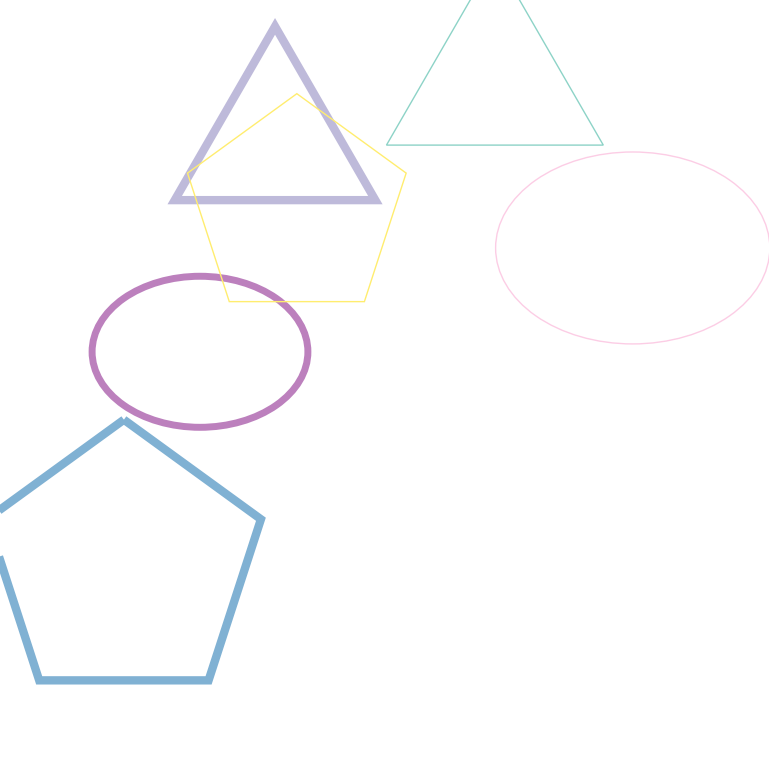[{"shape": "triangle", "thickness": 0.5, "radius": 0.81, "center": [0.643, 0.893]}, {"shape": "triangle", "thickness": 3, "radius": 0.75, "center": [0.357, 0.815]}, {"shape": "pentagon", "thickness": 3, "radius": 0.94, "center": [0.161, 0.268]}, {"shape": "oval", "thickness": 0.5, "radius": 0.89, "center": [0.822, 0.678]}, {"shape": "oval", "thickness": 2.5, "radius": 0.7, "center": [0.26, 0.543]}, {"shape": "pentagon", "thickness": 0.5, "radius": 0.75, "center": [0.386, 0.729]}]